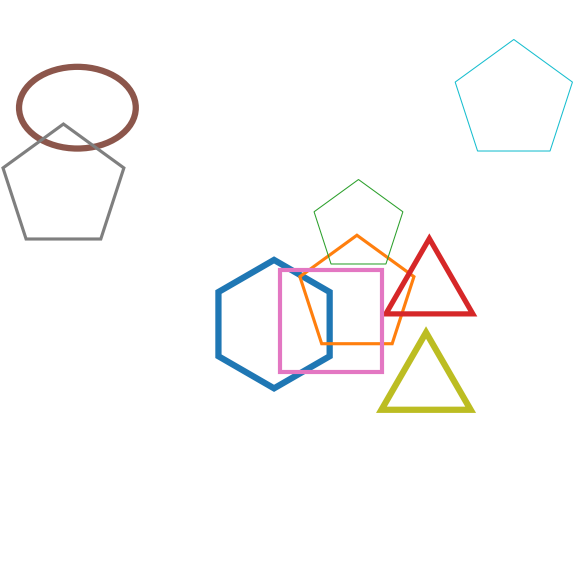[{"shape": "hexagon", "thickness": 3, "radius": 0.56, "center": [0.475, 0.438]}, {"shape": "pentagon", "thickness": 1.5, "radius": 0.52, "center": [0.618, 0.488]}, {"shape": "pentagon", "thickness": 0.5, "radius": 0.4, "center": [0.621, 0.607]}, {"shape": "triangle", "thickness": 2.5, "radius": 0.43, "center": [0.743, 0.499]}, {"shape": "oval", "thickness": 3, "radius": 0.51, "center": [0.134, 0.813]}, {"shape": "square", "thickness": 2, "radius": 0.44, "center": [0.574, 0.443]}, {"shape": "pentagon", "thickness": 1.5, "radius": 0.55, "center": [0.11, 0.674]}, {"shape": "triangle", "thickness": 3, "radius": 0.45, "center": [0.738, 0.334]}, {"shape": "pentagon", "thickness": 0.5, "radius": 0.53, "center": [0.89, 0.824]}]